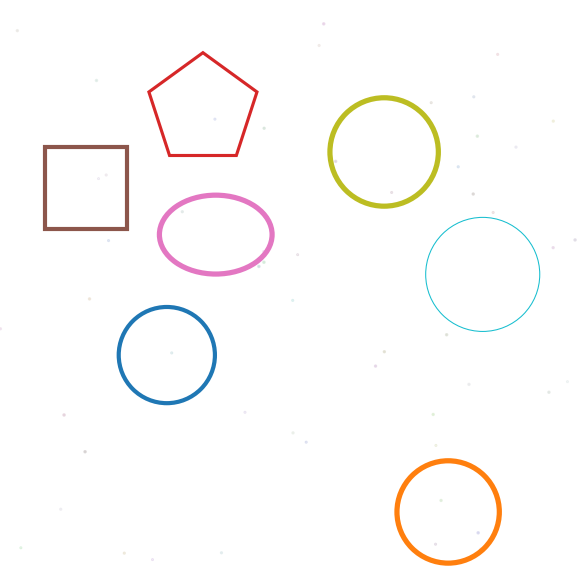[{"shape": "circle", "thickness": 2, "radius": 0.42, "center": [0.289, 0.384]}, {"shape": "circle", "thickness": 2.5, "radius": 0.44, "center": [0.776, 0.113]}, {"shape": "pentagon", "thickness": 1.5, "radius": 0.49, "center": [0.351, 0.809]}, {"shape": "square", "thickness": 2, "radius": 0.36, "center": [0.149, 0.673]}, {"shape": "oval", "thickness": 2.5, "radius": 0.49, "center": [0.374, 0.593]}, {"shape": "circle", "thickness": 2.5, "radius": 0.47, "center": [0.665, 0.736]}, {"shape": "circle", "thickness": 0.5, "radius": 0.49, "center": [0.836, 0.524]}]